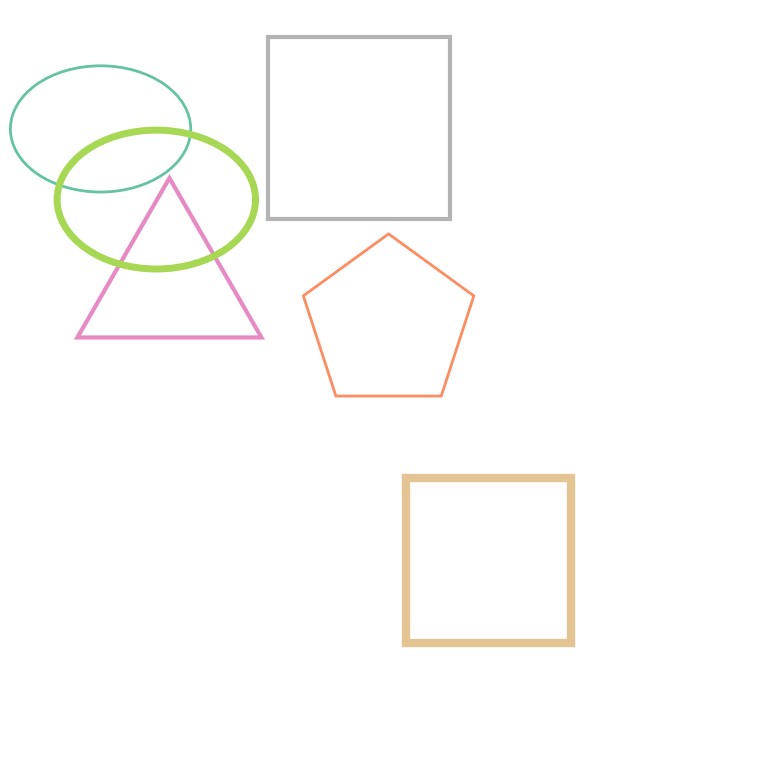[{"shape": "oval", "thickness": 1, "radius": 0.59, "center": [0.131, 0.833]}, {"shape": "pentagon", "thickness": 1, "radius": 0.58, "center": [0.505, 0.58]}, {"shape": "triangle", "thickness": 1.5, "radius": 0.69, "center": [0.22, 0.631]}, {"shape": "oval", "thickness": 2.5, "radius": 0.64, "center": [0.203, 0.741]}, {"shape": "square", "thickness": 3, "radius": 0.54, "center": [0.634, 0.272]}, {"shape": "square", "thickness": 1.5, "radius": 0.59, "center": [0.467, 0.834]}]